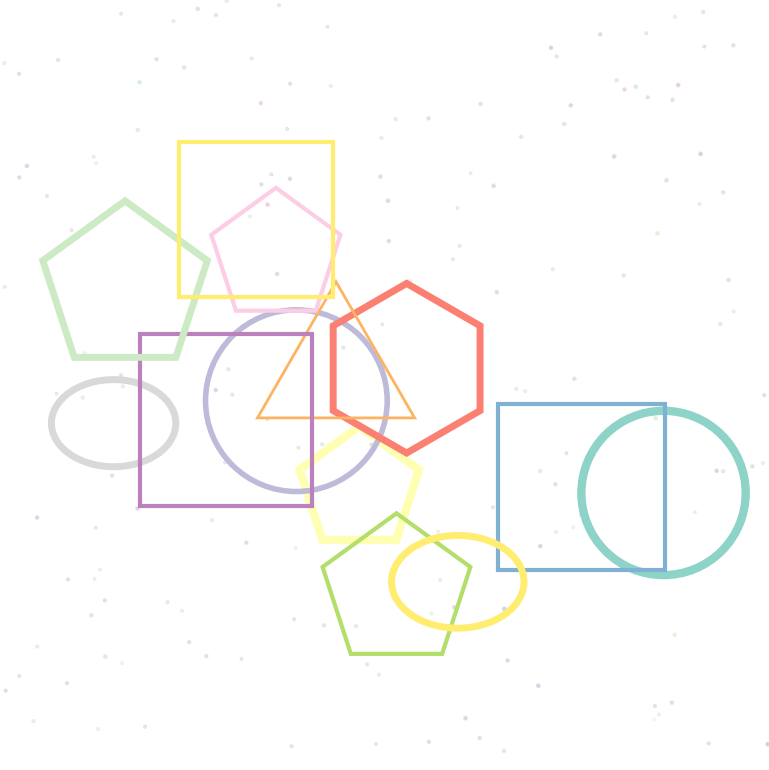[{"shape": "circle", "thickness": 3, "radius": 0.53, "center": [0.862, 0.36]}, {"shape": "pentagon", "thickness": 3, "radius": 0.41, "center": [0.467, 0.365]}, {"shape": "circle", "thickness": 2, "radius": 0.59, "center": [0.385, 0.48]}, {"shape": "hexagon", "thickness": 2.5, "radius": 0.55, "center": [0.528, 0.522]}, {"shape": "square", "thickness": 1.5, "radius": 0.54, "center": [0.755, 0.368]}, {"shape": "triangle", "thickness": 1, "radius": 0.59, "center": [0.436, 0.516]}, {"shape": "pentagon", "thickness": 1.5, "radius": 0.5, "center": [0.515, 0.232]}, {"shape": "pentagon", "thickness": 1.5, "radius": 0.44, "center": [0.358, 0.668]}, {"shape": "oval", "thickness": 2.5, "radius": 0.4, "center": [0.148, 0.45]}, {"shape": "square", "thickness": 1.5, "radius": 0.56, "center": [0.293, 0.455]}, {"shape": "pentagon", "thickness": 2.5, "radius": 0.56, "center": [0.162, 0.627]}, {"shape": "square", "thickness": 1.5, "radius": 0.5, "center": [0.333, 0.715]}, {"shape": "oval", "thickness": 2.5, "radius": 0.43, "center": [0.595, 0.244]}]